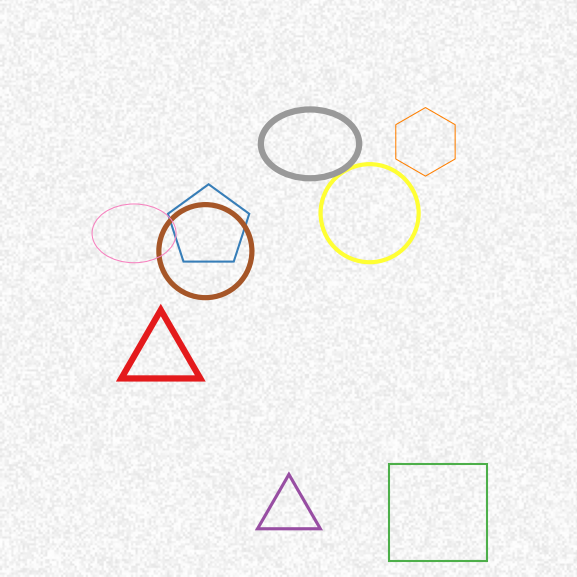[{"shape": "triangle", "thickness": 3, "radius": 0.4, "center": [0.278, 0.383]}, {"shape": "pentagon", "thickness": 1, "radius": 0.37, "center": [0.361, 0.606]}, {"shape": "square", "thickness": 1, "radius": 0.42, "center": [0.759, 0.111]}, {"shape": "triangle", "thickness": 1.5, "radius": 0.31, "center": [0.5, 0.115]}, {"shape": "hexagon", "thickness": 0.5, "radius": 0.3, "center": [0.737, 0.754]}, {"shape": "circle", "thickness": 2, "radius": 0.42, "center": [0.64, 0.63]}, {"shape": "circle", "thickness": 2.5, "radius": 0.4, "center": [0.356, 0.564]}, {"shape": "oval", "thickness": 0.5, "radius": 0.36, "center": [0.232, 0.595]}, {"shape": "oval", "thickness": 3, "radius": 0.43, "center": [0.537, 0.75]}]